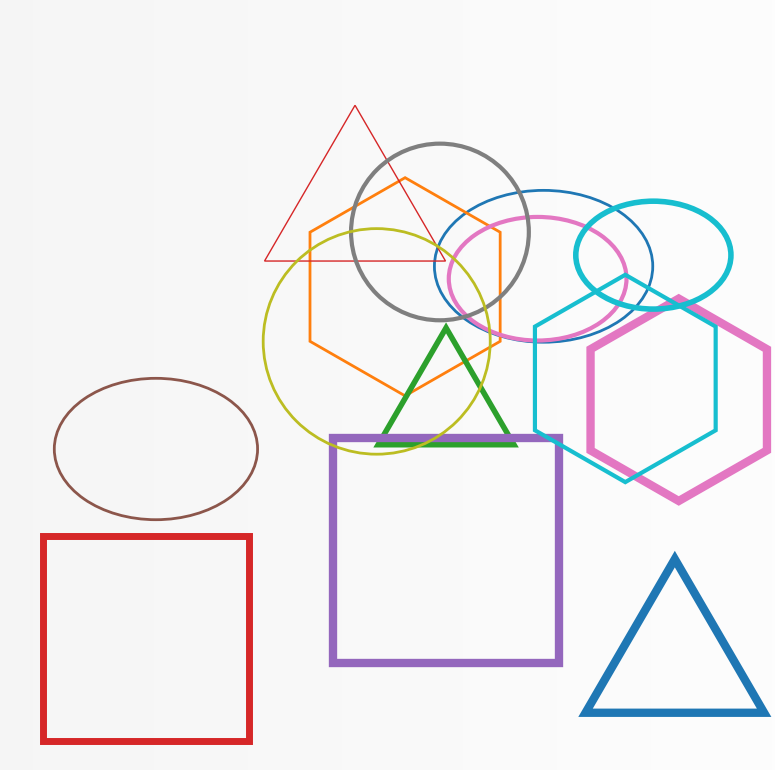[{"shape": "triangle", "thickness": 3, "radius": 0.67, "center": [0.871, 0.141]}, {"shape": "oval", "thickness": 1, "radius": 0.7, "center": [0.701, 0.654]}, {"shape": "hexagon", "thickness": 1, "radius": 0.71, "center": [0.523, 0.628]}, {"shape": "triangle", "thickness": 2, "radius": 0.51, "center": [0.576, 0.473]}, {"shape": "square", "thickness": 2.5, "radius": 0.66, "center": [0.188, 0.171]}, {"shape": "triangle", "thickness": 0.5, "radius": 0.67, "center": [0.458, 0.728]}, {"shape": "square", "thickness": 3, "radius": 0.73, "center": [0.575, 0.286]}, {"shape": "oval", "thickness": 1, "radius": 0.66, "center": [0.201, 0.417]}, {"shape": "oval", "thickness": 1.5, "radius": 0.57, "center": [0.694, 0.638]}, {"shape": "hexagon", "thickness": 3, "radius": 0.66, "center": [0.876, 0.481]}, {"shape": "circle", "thickness": 1.5, "radius": 0.57, "center": [0.568, 0.699]}, {"shape": "circle", "thickness": 1, "radius": 0.73, "center": [0.486, 0.557]}, {"shape": "oval", "thickness": 2, "radius": 0.5, "center": [0.843, 0.669]}, {"shape": "hexagon", "thickness": 1.5, "radius": 0.67, "center": [0.807, 0.509]}]